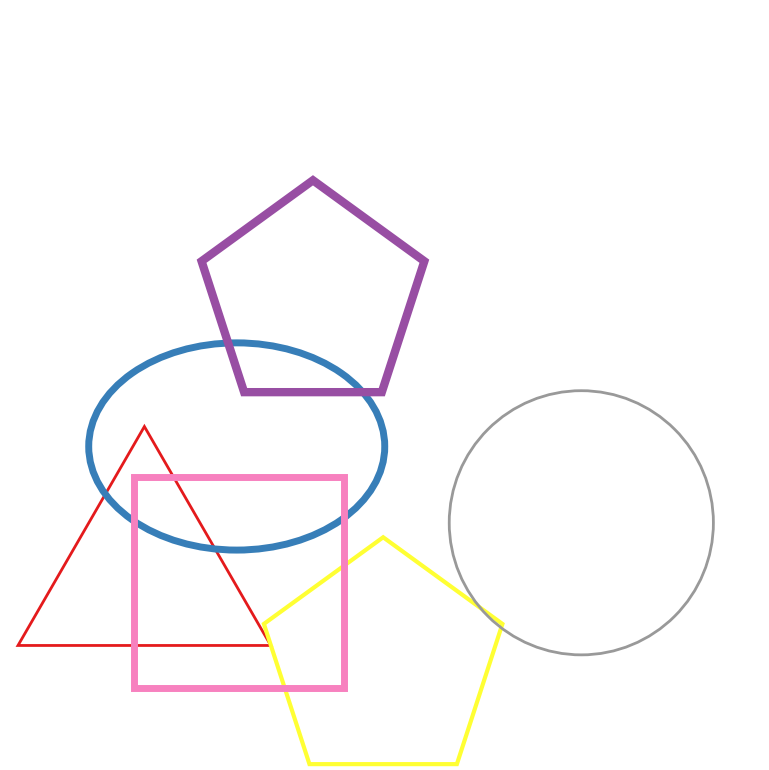[{"shape": "triangle", "thickness": 1, "radius": 0.95, "center": [0.188, 0.257]}, {"shape": "oval", "thickness": 2.5, "radius": 0.96, "center": [0.307, 0.42]}, {"shape": "pentagon", "thickness": 3, "radius": 0.76, "center": [0.406, 0.614]}, {"shape": "pentagon", "thickness": 1.5, "radius": 0.81, "center": [0.498, 0.139]}, {"shape": "square", "thickness": 2.5, "radius": 0.68, "center": [0.31, 0.243]}, {"shape": "circle", "thickness": 1, "radius": 0.86, "center": [0.755, 0.321]}]